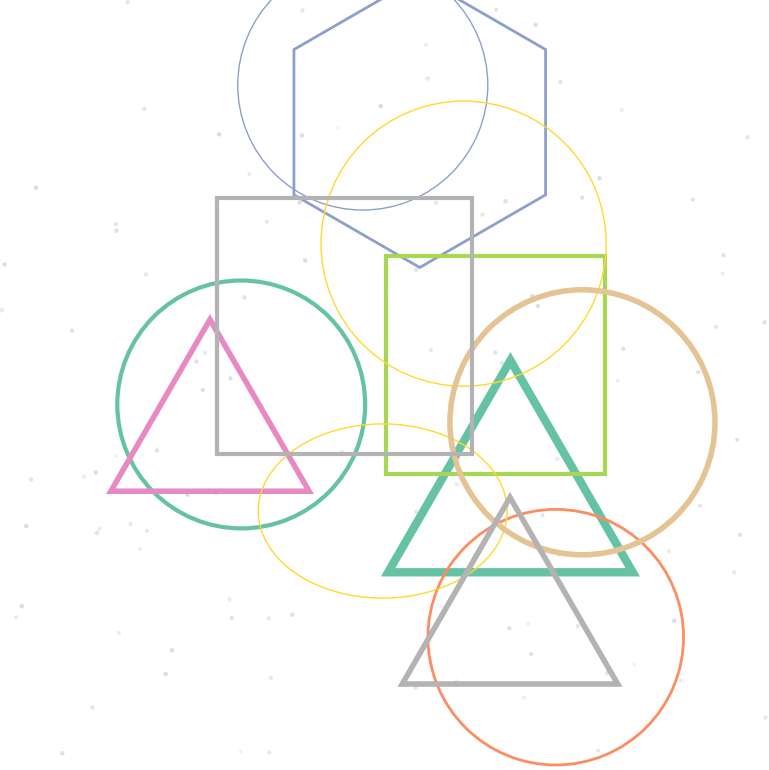[{"shape": "circle", "thickness": 1.5, "radius": 0.8, "center": [0.313, 0.475]}, {"shape": "triangle", "thickness": 3, "radius": 0.92, "center": [0.663, 0.349]}, {"shape": "circle", "thickness": 1, "radius": 0.83, "center": [0.722, 0.172]}, {"shape": "hexagon", "thickness": 1, "radius": 0.94, "center": [0.545, 0.841]}, {"shape": "circle", "thickness": 0.5, "radius": 0.81, "center": [0.471, 0.89]}, {"shape": "triangle", "thickness": 2, "radius": 0.74, "center": [0.273, 0.436]}, {"shape": "square", "thickness": 1.5, "radius": 0.71, "center": [0.644, 0.526]}, {"shape": "oval", "thickness": 0.5, "radius": 0.81, "center": [0.497, 0.336]}, {"shape": "circle", "thickness": 0.5, "radius": 0.93, "center": [0.602, 0.684]}, {"shape": "circle", "thickness": 2, "radius": 0.86, "center": [0.756, 0.452]}, {"shape": "triangle", "thickness": 2, "radius": 0.81, "center": [0.662, 0.192]}, {"shape": "square", "thickness": 1.5, "radius": 0.83, "center": [0.447, 0.576]}]